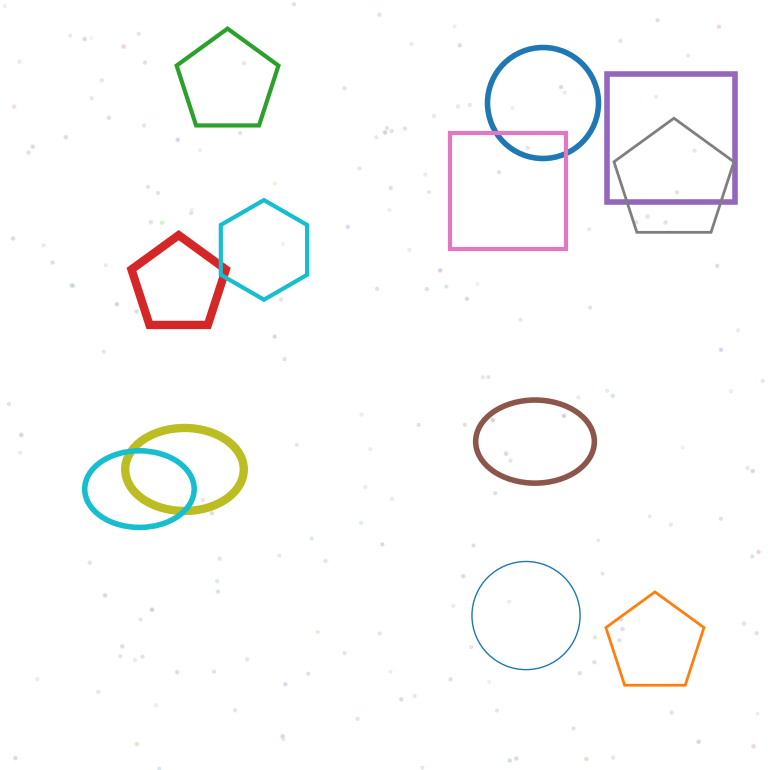[{"shape": "circle", "thickness": 2, "radius": 0.36, "center": [0.705, 0.866]}, {"shape": "circle", "thickness": 0.5, "radius": 0.35, "center": [0.683, 0.201]}, {"shape": "pentagon", "thickness": 1, "radius": 0.33, "center": [0.851, 0.164]}, {"shape": "pentagon", "thickness": 1.5, "radius": 0.35, "center": [0.296, 0.893]}, {"shape": "pentagon", "thickness": 3, "radius": 0.32, "center": [0.232, 0.63]}, {"shape": "square", "thickness": 2, "radius": 0.42, "center": [0.871, 0.821]}, {"shape": "oval", "thickness": 2, "radius": 0.39, "center": [0.695, 0.427]}, {"shape": "square", "thickness": 1.5, "radius": 0.38, "center": [0.659, 0.751]}, {"shape": "pentagon", "thickness": 1, "radius": 0.41, "center": [0.875, 0.765]}, {"shape": "oval", "thickness": 3, "radius": 0.39, "center": [0.24, 0.39]}, {"shape": "hexagon", "thickness": 1.5, "radius": 0.32, "center": [0.343, 0.675]}, {"shape": "oval", "thickness": 2, "radius": 0.36, "center": [0.181, 0.365]}]